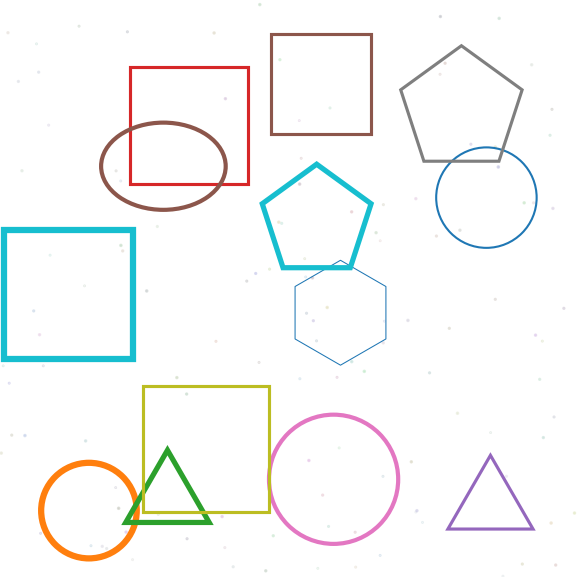[{"shape": "hexagon", "thickness": 0.5, "radius": 0.45, "center": [0.59, 0.458]}, {"shape": "circle", "thickness": 1, "radius": 0.43, "center": [0.842, 0.657]}, {"shape": "circle", "thickness": 3, "radius": 0.41, "center": [0.154, 0.115]}, {"shape": "triangle", "thickness": 2.5, "radius": 0.42, "center": [0.29, 0.136]}, {"shape": "square", "thickness": 1.5, "radius": 0.51, "center": [0.327, 0.781]}, {"shape": "triangle", "thickness": 1.5, "radius": 0.43, "center": [0.849, 0.126]}, {"shape": "square", "thickness": 1.5, "radius": 0.43, "center": [0.556, 0.854]}, {"shape": "oval", "thickness": 2, "radius": 0.54, "center": [0.283, 0.711]}, {"shape": "circle", "thickness": 2, "radius": 0.56, "center": [0.578, 0.169]}, {"shape": "pentagon", "thickness": 1.5, "radius": 0.55, "center": [0.799, 0.809]}, {"shape": "square", "thickness": 1.5, "radius": 0.55, "center": [0.357, 0.221]}, {"shape": "pentagon", "thickness": 2.5, "radius": 0.5, "center": [0.548, 0.616]}, {"shape": "square", "thickness": 3, "radius": 0.56, "center": [0.118, 0.489]}]